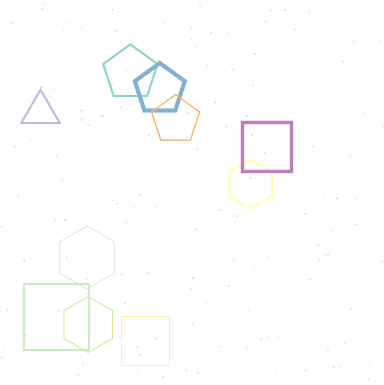[{"shape": "pentagon", "thickness": 1.5, "radius": 0.37, "center": [0.339, 0.811]}, {"shape": "hexagon", "thickness": 1.5, "radius": 0.32, "center": [0.652, 0.522]}, {"shape": "triangle", "thickness": 1.5, "radius": 0.29, "center": [0.105, 0.709]}, {"shape": "pentagon", "thickness": 3, "radius": 0.34, "center": [0.415, 0.768]}, {"shape": "pentagon", "thickness": 1, "radius": 0.33, "center": [0.456, 0.689]}, {"shape": "hexagon", "thickness": 0.5, "radius": 0.36, "center": [0.229, 0.157]}, {"shape": "hexagon", "thickness": 0.5, "radius": 0.41, "center": [0.226, 0.331]}, {"shape": "square", "thickness": 2.5, "radius": 0.32, "center": [0.692, 0.62]}, {"shape": "square", "thickness": 1.5, "radius": 0.42, "center": [0.148, 0.177]}, {"shape": "square", "thickness": 0.5, "radius": 0.32, "center": [0.377, 0.116]}]